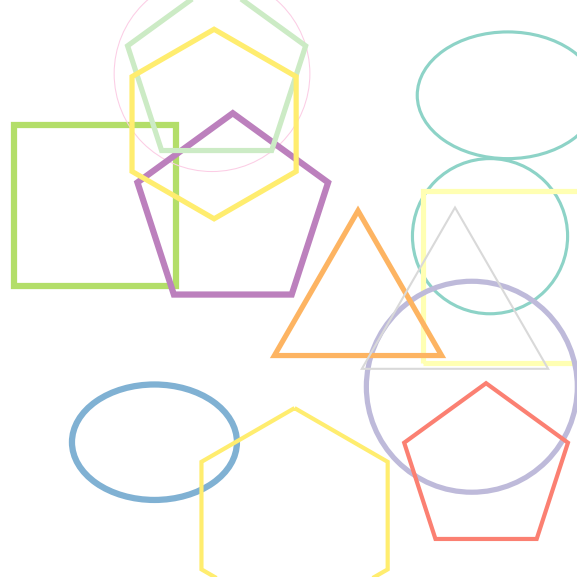[{"shape": "circle", "thickness": 1.5, "radius": 0.67, "center": [0.849, 0.59]}, {"shape": "oval", "thickness": 1.5, "radius": 0.78, "center": [0.879, 0.834]}, {"shape": "square", "thickness": 2.5, "radius": 0.75, "center": [0.882, 0.52]}, {"shape": "circle", "thickness": 2.5, "radius": 0.91, "center": [0.817, 0.329]}, {"shape": "pentagon", "thickness": 2, "radius": 0.75, "center": [0.842, 0.186]}, {"shape": "oval", "thickness": 3, "radius": 0.71, "center": [0.267, 0.233]}, {"shape": "triangle", "thickness": 2.5, "radius": 0.84, "center": [0.62, 0.467]}, {"shape": "square", "thickness": 3, "radius": 0.7, "center": [0.164, 0.643]}, {"shape": "circle", "thickness": 0.5, "radius": 0.85, "center": [0.367, 0.872]}, {"shape": "triangle", "thickness": 1, "radius": 0.93, "center": [0.788, 0.454]}, {"shape": "pentagon", "thickness": 3, "radius": 0.87, "center": [0.403, 0.63]}, {"shape": "pentagon", "thickness": 2.5, "radius": 0.81, "center": [0.375, 0.87]}, {"shape": "hexagon", "thickness": 2, "radius": 0.93, "center": [0.51, 0.106]}, {"shape": "hexagon", "thickness": 2.5, "radius": 0.82, "center": [0.371, 0.784]}]